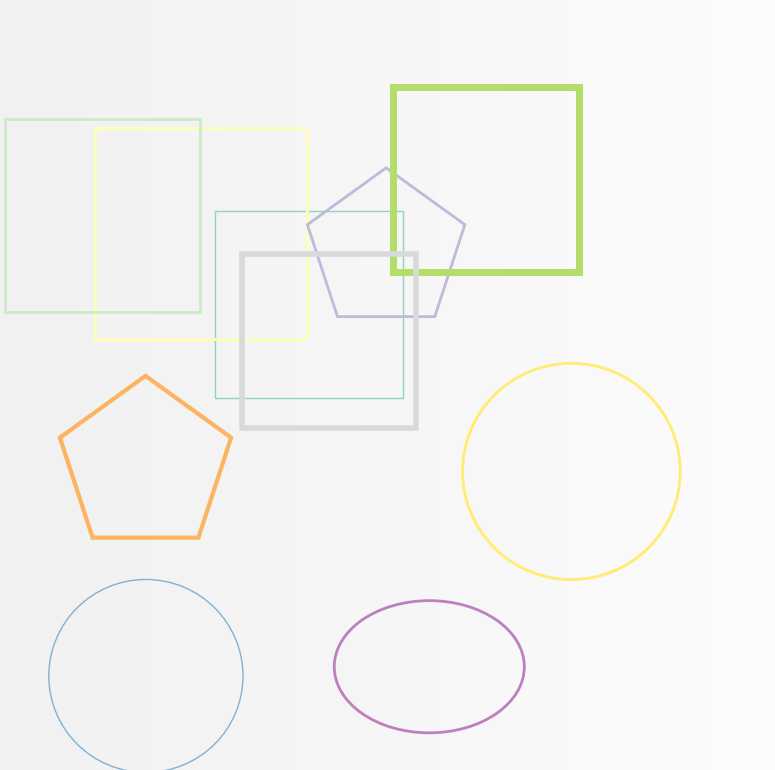[{"shape": "square", "thickness": 0.5, "radius": 0.61, "center": [0.399, 0.605]}, {"shape": "square", "thickness": 1, "radius": 0.68, "center": [0.26, 0.697]}, {"shape": "pentagon", "thickness": 1, "radius": 0.53, "center": [0.498, 0.675]}, {"shape": "circle", "thickness": 0.5, "radius": 0.63, "center": [0.188, 0.122]}, {"shape": "pentagon", "thickness": 1.5, "radius": 0.58, "center": [0.188, 0.396]}, {"shape": "square", "thickness": 2.5, "radius": 0.6, "center": [0.627, 0.767]}, {"shape": "square", "thickness": 2, "radius": 0.56, "center": [0.425, 0.557]}, {"shape": "oval", "thickness": 1, "radius": 0.61, "center": [0.554, 0.134]}, {"shape": "square", "thickness": 1, "radius": 0.63, "center": [0.133, 0.72]}, {"shape": "circle", "thickness": 1, "radius": 0.7, "center": [0.737, 0.388]}]